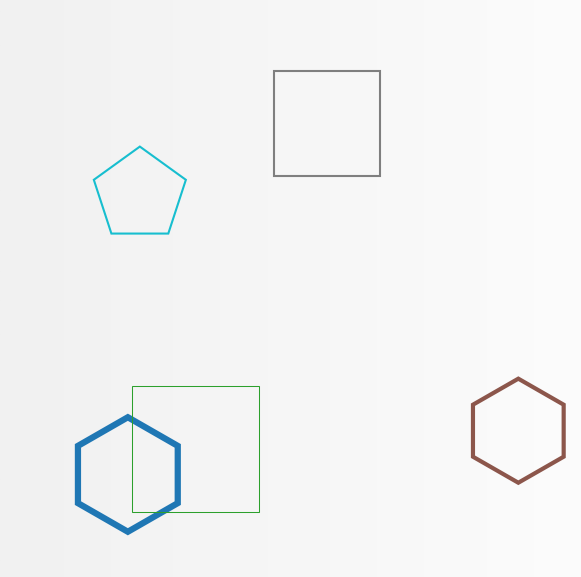[{"shape": "hexagon", "thickness": 3, "radius": 0.5, "center": [0.22, 0.177]}, {"shape": "square", "thickness": 0.5, "radius": 0.55, "center": [0.336, 0.222]}, {"shape": "hexagon", "thickness": 2, "radius": 0.45, "center": [0.892, 0.253]}, {"shape": "square", "thickness": 1, "radius": 0.45, "center": [0.562, 0.786]}, {"shape": "pentagon", "thickness": 1, "radius": 0.42, "center": [0.241, 0.662]}]